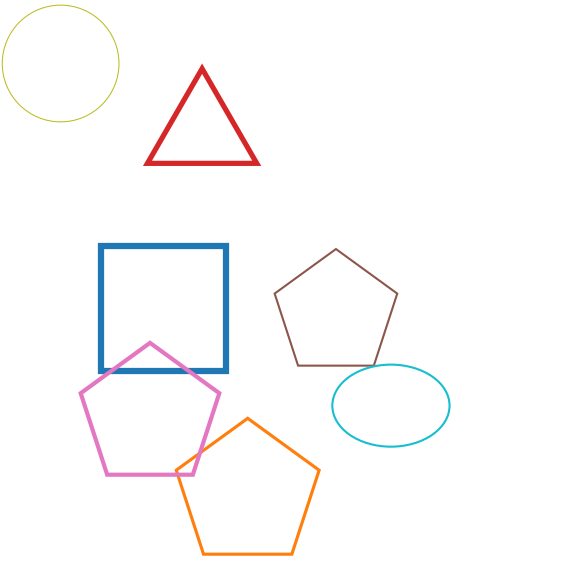[{"shape": "square", "thickness": 3, "radius": 0.54, "center": [0.283, 0.465]}, {"shape": "pentagon", "thickness": 1.5, "radius": 0.65, "center": [0.429, 0.145]}, {"shape": "triangle", "thickness": 2.5, "radius": 0.55, "center": [0.35, 0.771]}, {"shape": "pentagon", "thickness": 1, "radius": 0.56, "center": [0.582, 0.456]}, {"shape": "pentagon", "thickness": 2, "radius": 0.63, "center": [0.26, 0.279]}, {"shape": "circle", "thickness": 0.5, "radius": 0.51, "center": [0.105, 0.889]}, {"shape": "oval", "thickness": 1, "radius": 0.51, "center": [0.677, 0.297]}]